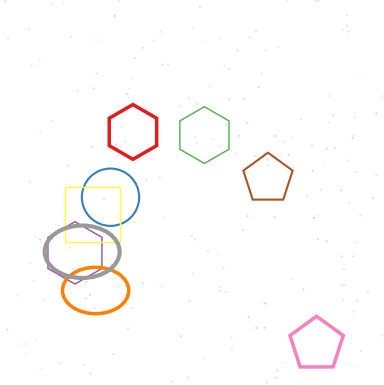[{"shape": "hexagon", "thickness": 2.5, "radius": 0.36, "center": [0.345, 0.657]}, {"shape": "circle", "thickness": 1.5, "radius": 0.37, "center": [0.287, 0.488]}, {"shape": "hexagon", "thickness": 1, "radius": 0.37, "center": [0.531, 0.649]}, {"shape": "hexagon", "thickness": 1, "radius": 0.4, "center": [0.195, 0.343]}, {"shape": "oval", "thickness": 2.5, "radius": 0.43, "center": [0.248, 0.245]}, {"shape": "square", "thickness": 1, "radius": 0.36, "center": [0.241, 0.442]}, {"shape": "pentagon", "thickness": 1.5, "radius": 0.34, "center": [0.696, 0.536]}, {"shape": "pentagon", "thickness": 2.5, "radius": 0.36, "center": [0.822, 0.106]}, {"shape": "oval", "thickness": 3, "radius": 0.49, "center": [0.214, 0.346]}]